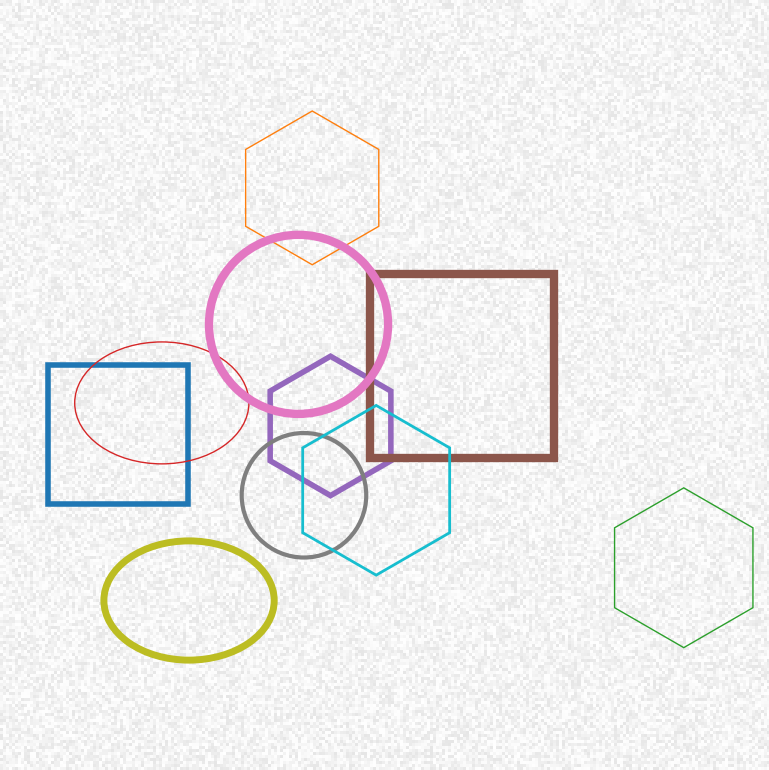[{"shape": "square", "thickness": 2, "radius": 0.45, "center": [0.153, 0.435]}, {"shape": "hexagon", "thickness": 0.5, "radius": 0.5, "center": [0.405, 0.756]}, {"shape": "hexagon", "thickness": 0.5, "radius": 0.52, "center": [0.888, 0.263]}, {"shape": "oval", "thickness": 0.5, "radius": 0.57, "center": [0.21, 0.477]}, {"shape": "hexagon", "thickness": 2, "radius": 0.45, "center": [0.429, 0.447]}, {"shape": "square", "thickness": 3, "radius": 0.6, "center": [0.6, 0.525]}, {"shape": "circle", "thickness": 3, "radius": 0.58, "center": [0.388, 0.579]}, {"shape": "circle", "thickness": 1.5, "radius": 0.4, "center": [0.395, 0.357]}, {"shape": "oval", "thickness": 2.5, "radius": 0.55, "center": [0.246, 0.22]}, {"shape": "hexagon", "thickness": 1, "radius": 0.55, "center": [0.489, 0.363]}]